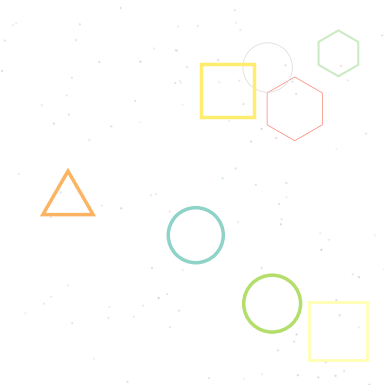[{"shape": "circle", "thickness": 2.5, "radius": 0.36, "center": [0.509, 0.389]}, {"shape": "square", "thickness": 2, "radius": 0.38, "center": [0.878, 0.14]}, {"shape": "hexagon", "thickness": 0.5, "radius": 0.41, "center": [0.766, 0.717]}, {"shape": "triangle", "thickness": 2.5, "radius": 0.38, "center": [0.177, 0.48]}, {"shape": "circle", "thickness": 2.5, "radius": 0.37, "center": [0.707, 0.211]}, {"shape": "circle", "thickness": 0.5, "radius": 0.32, "center": [0.695, 0.825]}, {"shape": "hexagon", "thickness": 1.5, "radius": 0.3, "center": [0.879, 0.861]}, {"shape": "square", "thickness": 2.5, "radius": 0.34, "center": [0.591, 0.765]}]